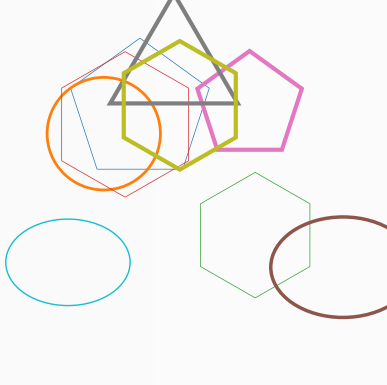[{"shape": "pentagon", "thickness": 0.5, "radius": 0.94, "center": [0.361, 0.713]}, {"shape": "circle", "thickness": 2, "radius": 0.73, "center": [0.268, 0.653]}, {"shape": "hexagon", "thickness": 0.5, "radius": 0.82, "center": [0.659, 0.389]}, {"shape": "hexagon", "thickness": 0.5, "radius": 0.94, "center": [0.323, 0.677]}, {"shape": "oval", "thickness": 2.5, "radius": 0.93, "center": [0.885, 0.306]}, {"shape": "pentagon", "thickness": 3, "radius": 0.71, "center": [0.644, 0.726]}, {"shape": "triangle", "thickness": 3, "radius": 0.95, "center": [0.449, 0.826]}, {"shape": "hexagon", "thickness": 3, "radius": 0.83, "center": [0.464, 0.726]}, {"shape": "oval", "thickness": 1, "radius": 0.8, "center": [0.175, 0.319]}]